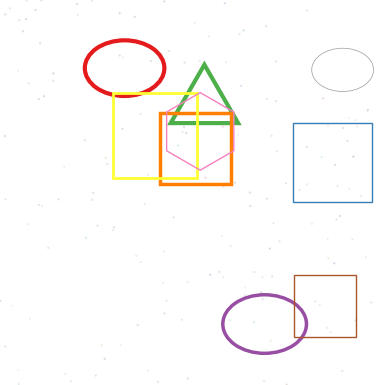[{"shape": "oval", "thickness": 3, "radius": 0.52, "center": [0.324, 0.823]}, {"shape": "square", "thickness": 1, "radius": 0.51, "center": [0.864, 0.577]}, {"shape": "triangle", "thickness": 3, "radius": 0.51, "center": [0.531, 0.731]}, {"shape": "oval", "thickness": 2.5, "radius": 0.54, "center": [0.687, 0.158]}, {"shape": "square", "thickness": 2.5, "radius": 0.46, "center": [0.507, 0.615]}, {"shape": "square", "thickness": 2, "radius": 0.55, "center": [0.402, 0.649]}, {"shape": "square", "thickness": 1, "radius": 0.41, "center": [0.844, 0.205]}, {"shape": "hexagon", "thickness": 1, "radius": 0.5, "center": [0.52, 0.659]}, {"shape": "oval", "thickness": 0.5, "radius": 0.4, "center": [0.89, 0.819]}]